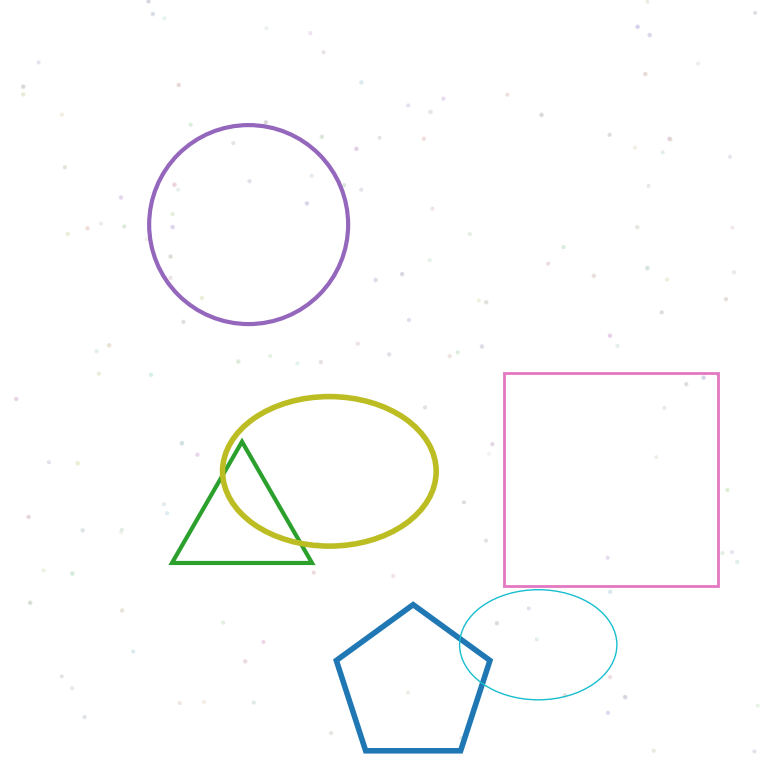[{"shape": "pentagon", "thickness": 2, "radius": 0.52, "center": [0.537, 0.11]}, {"shape": "triangle", "thickness": 1.5, "radius": 0.52, "center": [0.314, 0.321]}, {"shape": "circle", "thickness": 1.5, "radius": 0.65, "center": [0.323, 0.708]}, {"shape": "square", "thickness": 1, "radius": 0.69, "center": [0.794, 0.377]}, {"shape": "oval", "thickness": 2, "radius": 0.69, "center": [0.428, 0.388]}, {"shape": "oval", "thickness": 0.5, "radius": 0.51, "center": [0.699, 0.163]}]